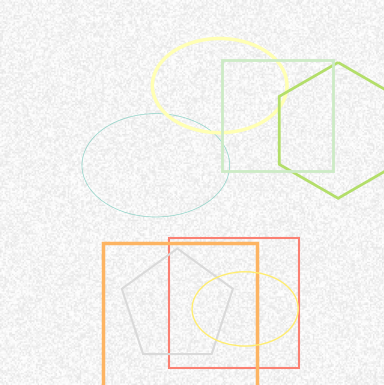[{"shape": "oval", "thickness": 0.5, "radius": 0.96, "center": [0.405, 0.571]}, {"shape": "oval", "thickness": 2.5, "radius": 0.87, "center": [0.571, 0.778]}, {"shape": "square", "thickness": 1.5, "radius": 0.85, "center": [0.607, 0.213]}, {"shape": "square", "thickness": 2.5, "radius": 0.99, "center": [0.467, 0.171]}, {"shape": "hexagon", "thickness": 2, "radius": 0.88, "center": [0.878, 0.661]}, {"shape": "pentagon", "thickness": 1.5, "radius": 0.76, "center": [0.461, 0.203]}, {"shape": "square", "thickness": 2, "radius": 0.72, "center": [0.721, 0.7]}, {"shape": "oval", "thickness": 1, "radius": 0.69, "center": [0.637, 0.198]}]